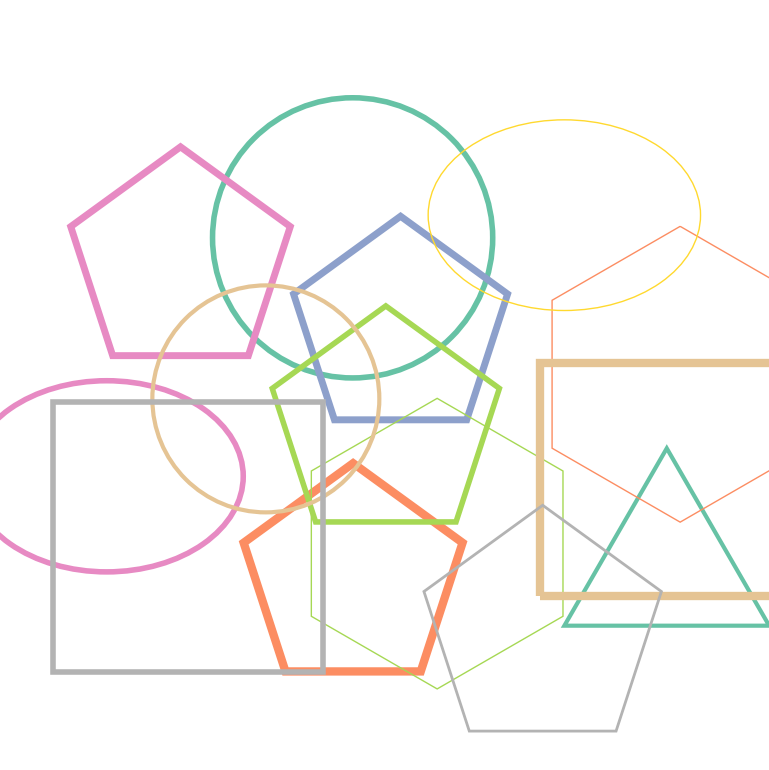[{"shape": "triangle", "thickness": 1.5, "radius": 0.77, "center": [0.866, 0.264]}, {"shape": "circle", "thickness": 2, "radius": 0.91, "center": [0.458, 0.691]}, {"shape": "pentagon", "thickness": 3, "radius": 0.75, "center": [0.459, 0.249]}, {"shape": "hexagon", "thickness": 0.5, "radius": 0.96, "center": [0.883, 0.514]}, {"shape": "pentagon", "thickness": 2.5, "radius": 0.73, "center": [0.52, 0.573]}, {"shape": "pentagon", "thickness": 2.5, "radius": 0.75, "center": [0.234, 0.659]}, {"shape": "oval", "thickness": 2, "radius": 0.89, "center": [0.139, 0.381]}, {"shape": "pentagon", "thickness": 2, "radius": 0.78, "center": [0.501, 0.448]}, {"shape": "hexagon", "thickness": 0.5, "radius": 0.94, "center": [0.568, 0.294]}, {"shape": "oval", "thickness": 0.5, "radius": 0.88, "center": [0.733, 0.721]}, {"shape": "square", "thickness": 3, "radius": 0.76, "center": [0.853, 0.377]}, {"shape": "circle", "thickness": 1.5, "radius": 0.74, "center": [0.345, 0.482]}, {"shape": "pentagon", "thickness": 1, "radius": 0.81, "center": [0.705, 0.182]}, {"shape": "square", "thickness": 2, "radius": 0.88, "center": [0.244, 0.303]}]